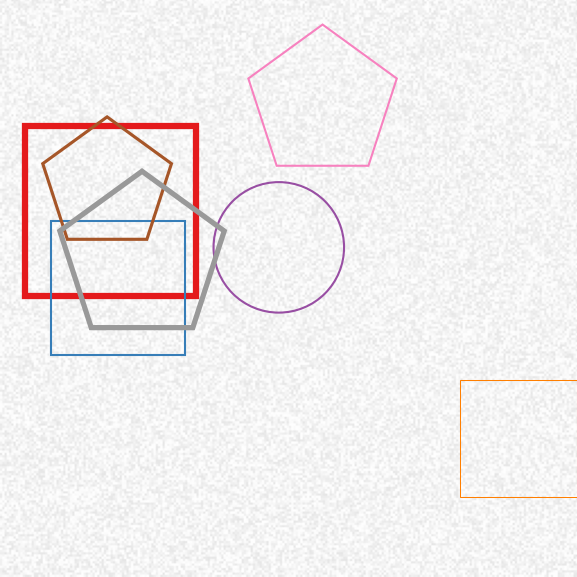[{"shape": "square", "thickness": 3, "radius": 0.74, "center": [0.191, 0.634]}, {"shape": "square", "thickness": 1, "radius": 0.58, "center": [0.204, 0.5]}, {"shape": "circle", "thickness": 1, "radius": 0.56, "center": [0.483, 0.571]}, {"shape": "square", "thickness": 0.5, "radius": 0.51, "center": [0.898, 0.24]}, {"shape": "pentagon", "thickness": 1.5, "radius": 0.59, "center": [0.185, 0.68]}, {"shape": "pentagon", "thickness": 1, "radius": 0.68, "center": [0.559, 0.821]}, {"shape": "pentagon", "thickness": 2.5, "radius": 0.75, "center": [0.246, 0.553]}]